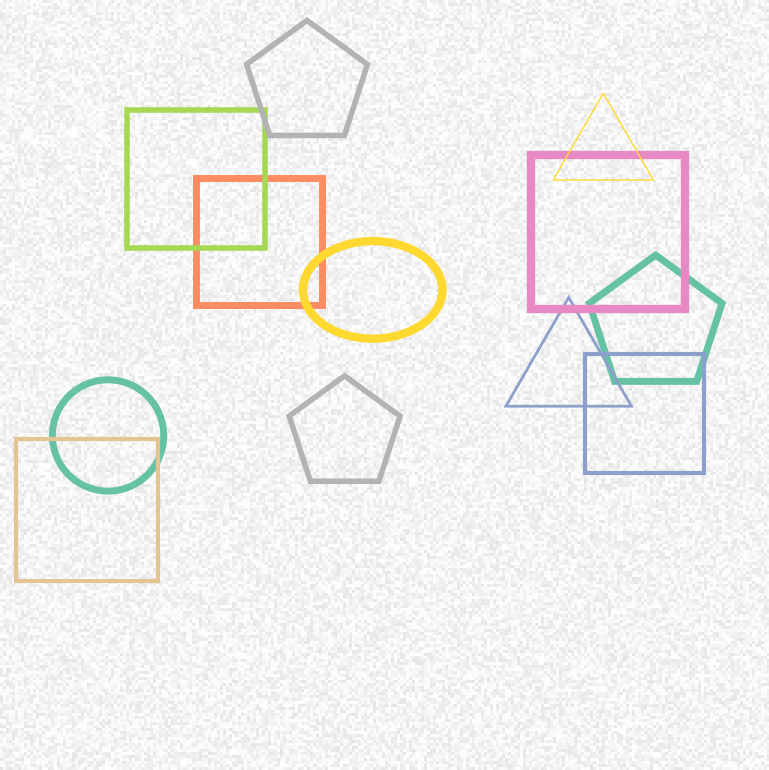[{"shape": "pentagon", "thickness": 2.5, "radius": 0.45, "center": [0.851, 0.578]}, {"shape": "circle", "thickness": 2.5, "radius": 0.36, "center": [0.14, 0.434]}, {"shape": "square", "thickness": 2.5, "radius": 0.41, "center": [0.337, 0.687]}, {"shape": "square", "thickness": 1.5, "radius": 0.39, "center": [0.837, 0.462]}, {"shape": "triangle", "thickness": 1, "radius": 0.47, "center": [0.739, 0.52]}, {"shape": "square", "thickness": 3, "radius": 0.5, "center": [0.789, 0.699]}, {"shape": "square", "thickness": 2, "radius": 0.45, "center": [0.254, 0.768]}, {"shape": "triangle", "thickness": 0.5, "radius": 0.38, "center": [0.783, 0.804]}, {"shape": "oval", "thickness": 3, "radius": 0.45, "center": [0.484, 0.624]}, {"shape": "square", "thickness": 1.5, "radius": 0.46, "center": [0.113, 0.338]}, {"shape": "pentagon", "thickness": 2, "radius": 0.41, "center": [0.399, 0.891]}, {"shape": "pentagon", "thickness": 2, "radius": 0.38, "center": [0.448, 0.436]}]